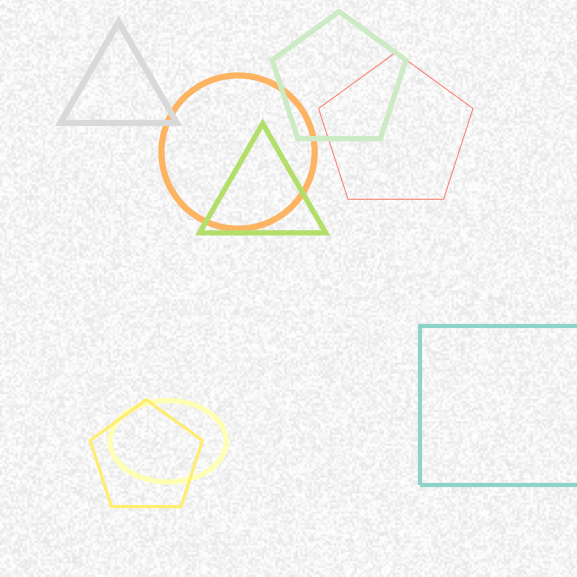[{"shape": "square", "thickness": 2, "radius": 0.69, "center": [0.866, 0.297]}, {"shape": "oval", "thickness": 2.5, "radius": 0.5, "center": [0.291, 0.235]}, {"shape": "pentagon", "thickness": 0.5, "radius": 0.7, "center": [0.685, 0.768]}, {"shape": "circle", "thickness": 3, "radius": 0.66, "center": [0.412, 0.736]}, {"shape": "triangle", "thickness": 2.5, "radius": 0.63, "center": [0.455, 0.659]}, {"shape": "triangle", "thickness": 3, "radius": 0.58, "center": [0.205, 0.845]}, {"shape": "pentagon", "thickness": 2.5, "radius": 0.61, "center": [0.587, 0.857]}, {"shape": "pentagon", "thickness": 1.5, "radius": 0.51, "center": [0.253, 0.205]}]